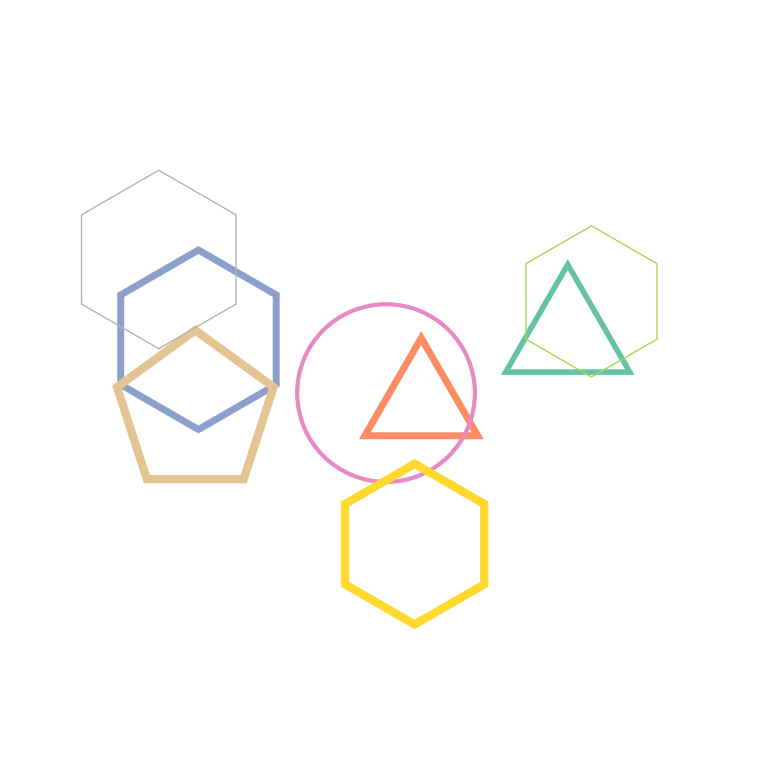[{"shape": "triangle", "thickness": 2, "radius": 0.47, "center": [0.737, 0.563]}, {"shape": "triangle", "thickness": 2.5, "radius": 0.42, "center": [0.547, 0.476]}, {"shape": "hexagon", "thickness": 2.5, "radius": 0.58, "center": [0.258, 0.559]}, {"shape": "circle", "thickness": 1.5, "radius": 0.58, "center": [0.501, 0.49]}, {"shape": "hexagon", "thickness": 0.5, "radius": 0.49, "center": [0.768, 0.609]}, {"shape": "hexagon", "thickness": 3, "radius": 0.52, "center": [0.539, 0.293]}, {"shape": "pentagon", "thickness": 3, "radius": 0.53, "center": [0.254, 0.464]}, {"shape": "hexagon", "thickness": 0.5, "radius": 0.58, "center": [0.206, 0.663]}]